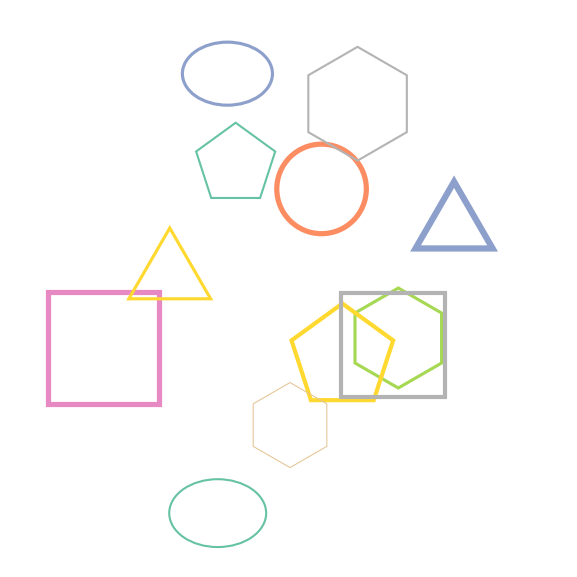[{"shape": "pentagon", "thickness": 1, "radius": 0.36, "center": [0.408, 0.715]}, {"shape": "oval", "thickness": 1, "radius": 0.42, "center": [0.377, 0.111]}, {"shape": "circle", "thickness": 2.5, "radius": 0.39, "center": [0.557, 0.672]}, {"shape": "oval", "thickness": 1.5, "radius": 0.39, "center": [0.394, 0.872]}, {"shape": "triangle", "thickness": 3, "radius": 0.39, "center": [0.786, 0.607]}, {"shape": "square", "thickness": 2.5, "radius": 0.48, "center": [0.18, 0.396]}, {"shape": "hexagon", "thickness": 1.5, "radius": 0.43, "center": [0.69, 0.414]}, {"shape": "triangle", "thickness": 1.5, "radius": 0.41, "center": [0.294, 0.523]}, {"shape": "pentagon", "thickness": 2, "radius": 0.46, "center": [0.593, 0.381]}, {"shape": "hexagon", "thickness": 0.5, "radius": 0.37, "center": [0.502, 0.263]}, {"shape": "square", "thickness": 2, "radius": 0.45, "center": [0.68, 0.402]}, {"shape": "hexagon", "thickness": 1, "radius": 0.49, "center": [0.619, 0.82]}]